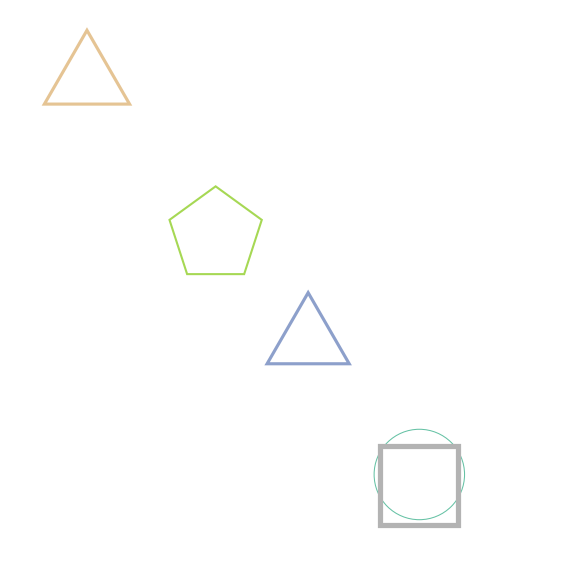[{"shape": "circle", "thickness": 0.5, "radius": 0.39, "center": [0.726, 0.178]}, {"shape": "triangle", "thickness": 1.5, "radius": 0.41, "center": [0.534, 0.41]}, {"shape": "pentagon", "thickness": 1, "radius": 0.42, "center": [0.373, 0.592]}, {"shape": "triangle", "thickness": 1.5, "radius": 0.43, "center": [0.151, 0.861]}, {"shape": "square", "thickness": 2.5, "radius": 0.34, "center": [0.725, 0.158]}]